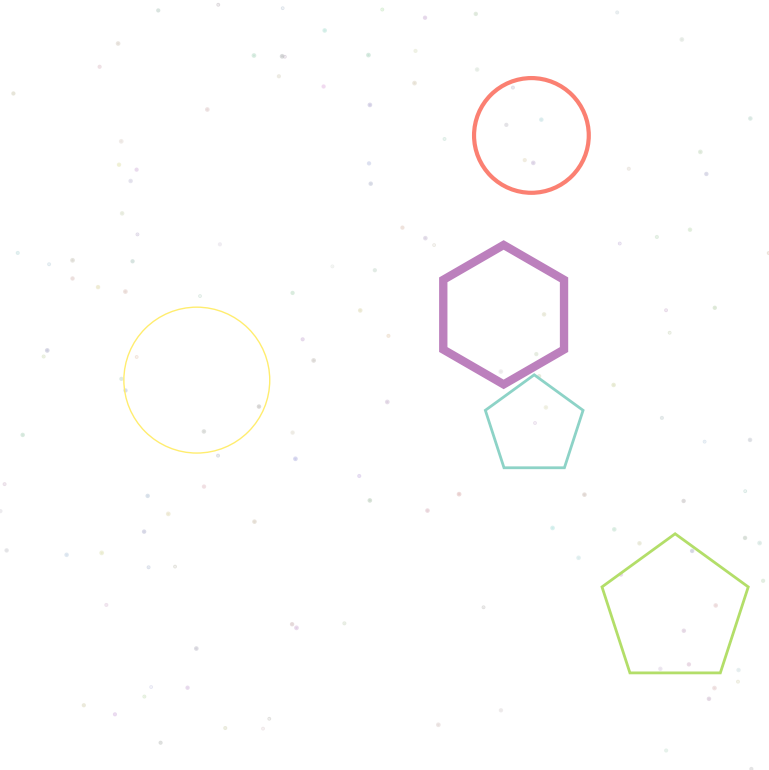[{"shape": "pentagon", "thickness": 1, "radius": 0.33, "center": [0.694, 0.446]}, {"shape": "circle", "thickness": 1.5, "radius": 0.37, "center": [0.69, 0.824]}, {"shape": "pentagon", "thickness": 1, "radius": 0.5, "center": [0.877, 0.207]}, {"shape": "hexagon", "thickness": 3, "radius": 0.45, "center": [0.654, 0.591]}, {"shape": "circle", "thickness": 0.5, "radius": 0.47, "center": [0.256, 0.506]}]